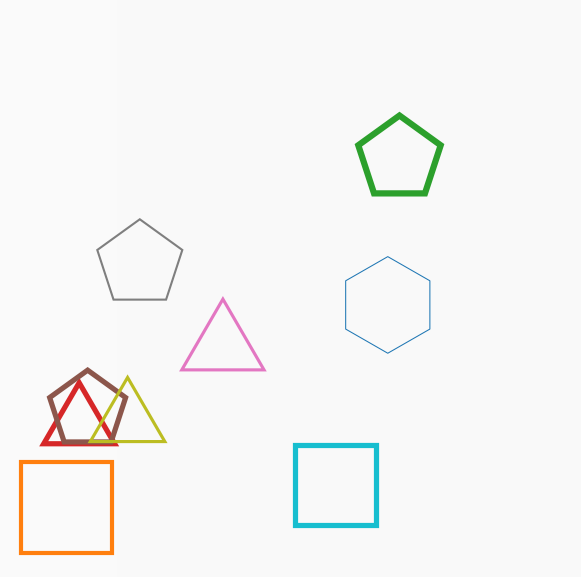[{"shape": "hexagon", "thickness": 0.5, "radius": 0.42, "center": [0.667, 0.471]}, {"shape": "square", "thickness": 2, "radius": 0.39, "center": [0.114, 0.121]}, {"shape": "pentagon", "thickness": 3, "radius": 0.37, "center": [0.687, 0.725]}, {"shape": "triangle", "thickness": 2.5, "radius": 0.35, "center": [0.136, 0.266]}, {"shape": "pentagon", "thickness": 2.5, "radius": 0.34, "center": [0.151, 0.289]}, {"shape": "triangle", "thickness": 1.5, "radius": 0.41, "center": [0.384, 0.399]}, {"shape": "pentagon", "thickness": 1, "radius": 0.38, "center": [0.241, 0.543]}, {"shape": "triangle", "thickness": 1.5, "radius": 0.37, "center": [0.219, 0.272]}, {"shape": "square", "thickness": 2.5, "radius": 0.35, "center": [0.577, 0.159]}]